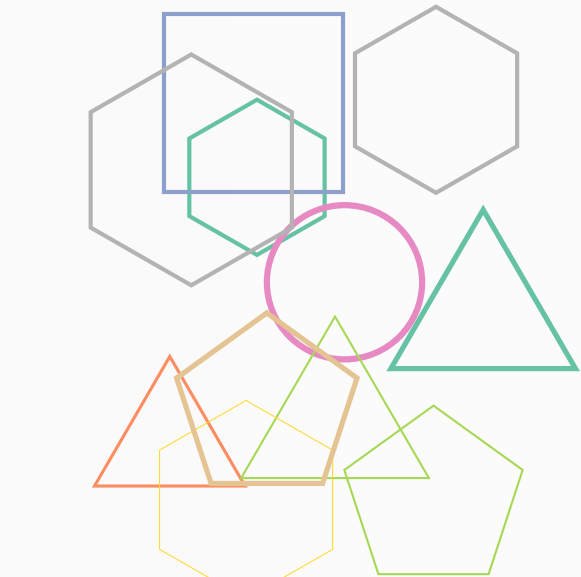[{"shape": "triangle", "thickness": 2.5, "radius": 0.92, "center": [0.831, 0.453]}, {"shape": "hexagon", "thickness": 2, "radius": 0.67, "center": [0.442, 0.692]}, {"shape": "triangle", "thickness": 1.5, "radius": 0.75, "center": [0.292, 0.232]}, {"shape": "square", "thickness": 2, "radius": 0.77, "center": [0.436, 0.82]}, {"shape": "circle", "thickness": 3, "radius": 0.67, "center": [0.593, 0.51]}, {"shape": "pentagon", "thickness": 1, "radius": 0.81, "center": [0.746, 0.135]}, {"shape": "triangle", "thickness": 1, "radius": 0.93, "center": [0.576, 0.265]}, {"shape": "hexagon", "thickness": 0.5, "radius": 0.86, "center": [0.423, 0.134]}, {"shape": "pentagon", "thickness": 2.5, "radius": 0.82, "center": [0.459, 0.294]}, {"shape": "hexagon", "thickness": 2, "radius": 1.0, "center": [0.329, 0.705]}, {"shape": "hexagon", "thickness": 2, "radius": 0.81, "center": [0.75, 0.826]}]